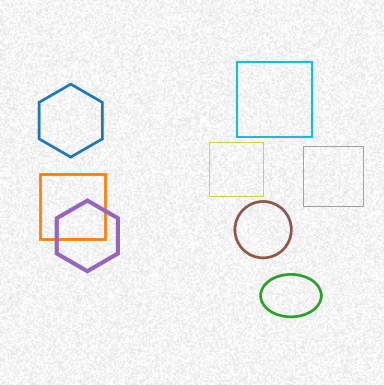[{"shape": "hexagon", "thickness": 2, "radius": 0.47, "center": [0.184, 0.687]}, {"shape": "square", "thickness": 2, "radius": 0.42, "center": [0.188, 0.463]}, {"shape": "oval", "thickness": 2, "radius": 0.39, "center": [0.756, 0.232]}, {"shape": "hexagon", "thickness": 3, "radius": 0.46, "center": [0.227, 0.387]}, {"shape": "circle", "thickness": 2, "radius": 0.37, "center": [0.683, 0.403]}, {"shape": "square", "thickness": 0.5, "radius": 0.39, "center": [0.865, 0.544]}, {"shape": "square", "thickness": 0.5, "radius": 0.35, "center": [0.613, 0.561]}, {"shape": "square", "thickness": 1.5, "radius": 0.49, "center": [0.714, 0.742]}]